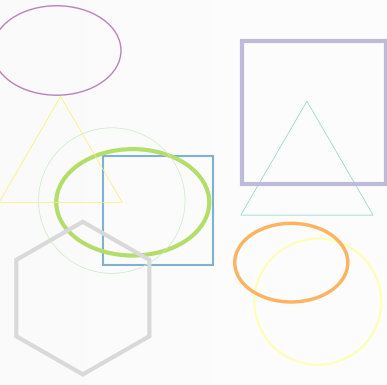[{"shape": "triangle", "thickness": 0.5, "radius": 0.99, "center": [0.792, 0.54]}, {"shape": "circle", "thickness": 1.5, "radius": 0.82, "center": [0.82, 0.216]}, {"shape": "square", "thickness": 3, "radius": 0.93, "center": [0.811, 0.708]}, {"shape": "square", "thickness": 1.5, "radius": 0.71, "center": [0.408, 0.453]}, {"shape": "oval", "thickness": 2.5, "radius": 0.73, "center": [0.752, 0.318]}, {"shape": "oval", "thickness": 3, "radius": 0.99, "center": [0.343, 0.474]}, {"shape": "hexagon", "thickness": 3, "radius": 0.99, "center": [0.214, 0.226]}, {"shape": "oval", "thickness": 1, "radius": 0.83, "center": [0.146, 0.869]}, {"shape": "circle", "thickness": 0.5, "radius": 0.95, "center": [0.288, 0.479]}, {"shape": "triangle", "thickness": 0.5, "radius": 0.92, "center": [0.156, 0.566]}]